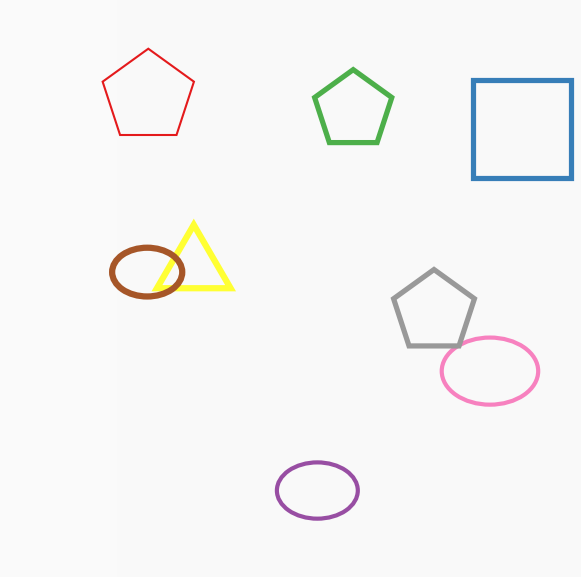[{"shape": "pentagon", "thickness": 1, "radius": 0.41, "center": [0.255, 0.832]}, {"shape": "square", "thickness": 2.5, "radius": 0.42, "center": [0.898, 0.776]}, {"shape": "pentagon", "thickness": 2.5, "radius": 0.35, "center": [0.608, 0.809]}, {"shape": "oval", "thickness": 2, "radius": 0.35, "center": [0.546, 0.15]}, {"shape": "triangle", "thickness": 3, "radius": 0.37, "center": [0.333, 0.537]}, {"shape": "oval", "thickness": 3, "radius": 0.3, "center": [0.253, 0.528]}, {"shape": "oval", "thickness": 2, "radius": 0.41, "center": [0.843, 0.357]}, {"shape": "pentagon", "thickness": 2.5, "radius": 0.37, "center": [0.747, 0.459]}]